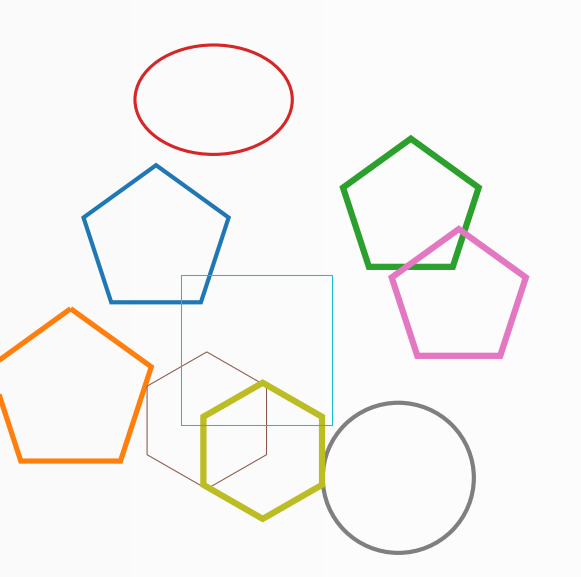[{"shape": "pentagon", "thickness": 2, "radius": 0.66, "center": [0.269, 0.582]}, {"shape": "pentagon", "thickness": 2.5, "radius": 0.73, "center": [0.122, 0.319]}, {"shape": "pentagon", "thickness": 3, "radius": 0.61, "center": [0.707, 0.636]}, {"shape": "oval", "thickness": 1.5, "radius": 0.68, "center": [0.368, 0.827]}, {"shape": "hexagon", "thickness": 0.5, "radius": 0.59, "center": [0.356, 0.271]}, {"shape": "pentagon", "thickness": 3, "radius": 0.61, "center": [0.789, 0.481]}, {"shape": "circle", "thickness": 2, "radius": 0.65, "center": [0.685, 0.172]}, {"shape": "hexagon", "thickness": 3, "radius": 0.59, "center": [0.452, 0.219]}, {"shape": "square", "thickness": 0.5, "radius": 0.65, "center": [0.441, 0.394]}]